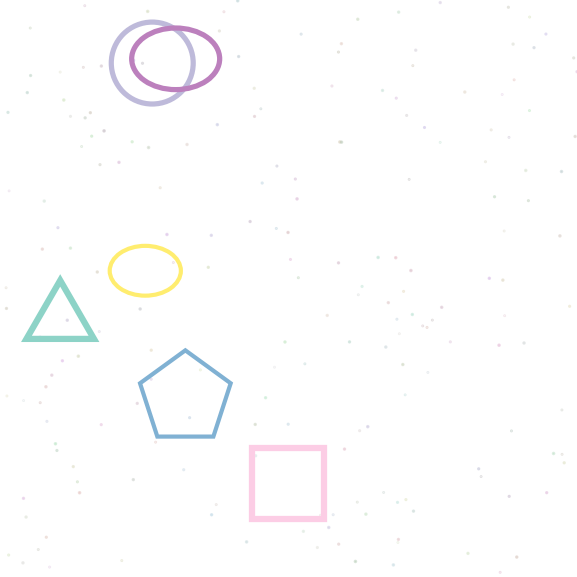[{"shape": "triangle", "thickness": 3, "radius": 0.34, "center": [0.104, 0.446]}, {"shape": "circle", "thickness": 2.5, "radius": 0.35, "center": [0.264, 0.89]}, {"shape": "pentagon", "thickness": 2, "radius": 0.41, "center": [0.321, 0.31]}, {"shape": "square", "thickness": 3, "radius": 0.31, "center": [0.499, 0.162]}, {"shape": "oval", "thickness": 2.5, "radius": 0.38, "center": [0.304, 0.897]}, {"shape": "oval", "thickness": 2, "radius": 0.31, "center": [0.252, 0.53]}]